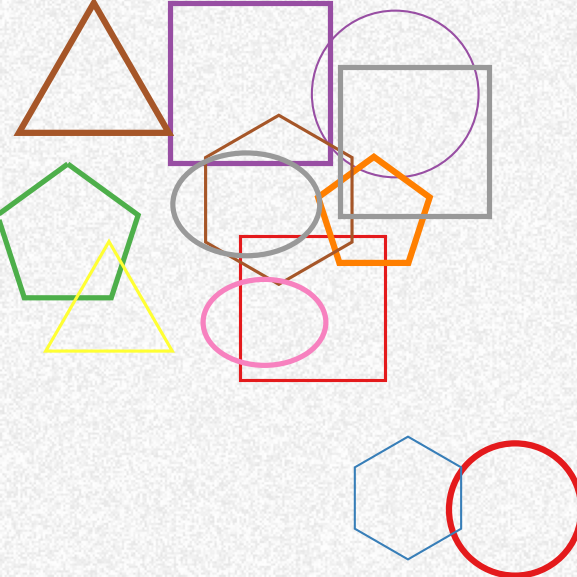[{"shape": "square", "thickness": 1.5, "radius": 0.62, "center": [0.541, 0.466]}, {"shape": "circle", "thickness": 3, "radius": 0.57, "center": [0.892, 0.117]}, {"shape": "hexagon", "thickness": 1, "radius": 0.53, "center": [0.706, 0.137]}, {"shape": "pentagon", "thickness": 2.5, "radius": 0.64, "center": [0.117, 0.587]}, {"shape": "square", "thickness": 2.5, "radius": 0.69, "center": [0.433, 0.855]}, {"shape": "circle", "thickness": 1, "radius": 0.72, "center": [0.684, 0.836]}, {"shape": "pentagon", "thickness": 3, "radius": 0.51, "center": [0.647, 0.626]}, {"shape": "triangle", "thickness": 1.5, "radius": 0.63, "center": [0.189, 0.454]}, {"shape": "hexagon", "thickness": 1.5, "radius": 0.73, "center": [0.483, 0.653]}, {"shape": "triangle", "thickness": 3, "radius": 0.75, "center": [0.163, 0.844]}, {"shape": "oval", "thickness": 2.5, "radius": 0.53, "center": [0.458, 0.441]}, {"shape": "oval", "thickness": 2.5, "radius": 0.64, "center": [0.427, 0.645]}, {"shape": "square", "thickness": 2.5, "radius": 0.65, "center": [0.717, 0.754]}]